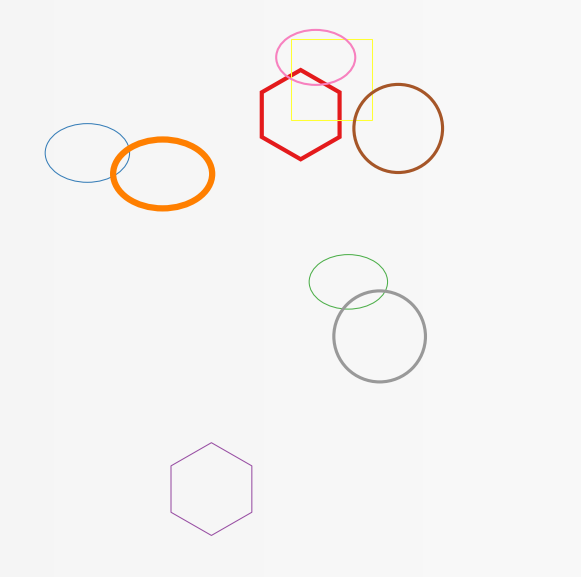[{"shape": "hexagon", "thickness": 2, "radius": 0.39, "center": [0.517, 0.801]}, {"shape": "oval", "thickness": 0.5, "radius": 0.36, "center": [0.15, 0.734]}, {"shape": "oval", "thickness": 0.5, "radius": 0.34, "center": [0.599, 0.511]}, {"shape": "hexagon", "thickness": 0.5, "radius": 0.4, "center": [0.364, 0.152]}, {"shape": "oval", "thickness": 3, "radius": 0.43, "center": [0.28, 0.698]}, {"shape": "square", "thickness": 0.5, "radius": 0.35, "center": [0.571, 0.862]}, {"shape": "circle", "thickness": 1.5, "radius": 0.38, "center": [0.685, 0.777]}, {"shape": "oval", "thickness": 1, "radius": 0.34, "center": [0.543, 0.9]}, {"shape": "circle", "thickness": 1.5, "radius": 0.39, "center": [0.653, 0.417]}]